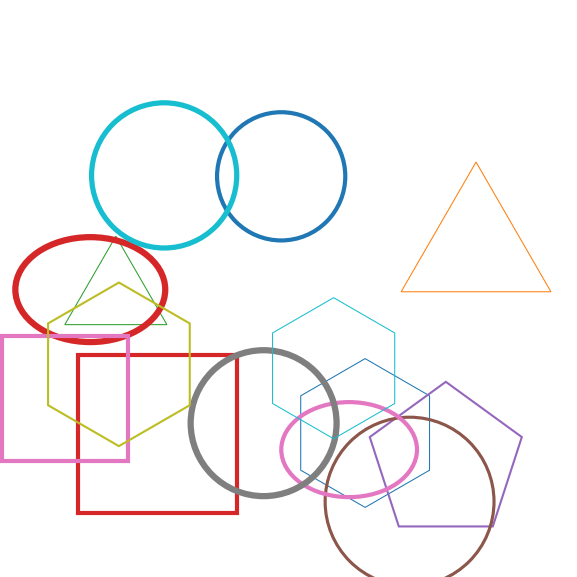[{"shape": "circle", "thickness": 2, "radius": 0.56, "center": [0.487, 0.694]}, {"shape": "hexagon", "thickness": 0.5, "radius": 0.64, "center": [0.632, 0.249]}, {"shape": "triangle", "thickness": 0.5, "radius": 0.75, "center": [0.824, 0.569]}, {"shape": "triangle", "thickness": 0.5, "radius": 0.51, "center": [0.201, 0.488]}, {"shape": "oval", "thickness": 3, "radius": 0.65, "center": [0.156, 0.498]}, {"shape": "square", "thickness": 2, "radius": 0.69, "center": [0.272, 0.247]}, {"shape": "pentagon", "thickness": 1, "radius": 0.69, "center": [0.772, 0.2]}, {"shape": "circle", "thickness": 1.5, "radius": 0.73, "center": [0.709, 0.13]}, {"shape": "square", "thickness": 2, "radius": 0.54, "center": [0.113, 0.309]}, {"shape": "oval", "thickness": 2, "radius": 0.59, "center": [0.605, 0.221]}, {"shape": "circle", "thickness": 3, "radius": 0.63, "center": [0.456, 0.266]}, {"shape": "hexagon", "thickness": 1, "radius": 0.71, "center": [0.206, 0.368]}, {"shape": "circle", "thickness": 2.5, "radius": 0.63, "center": [0.284, 0.695]}, {"shape": "hexagon", "thickness": 0.5, "radius": 0.61, "center": [0.578, 0.362]}]